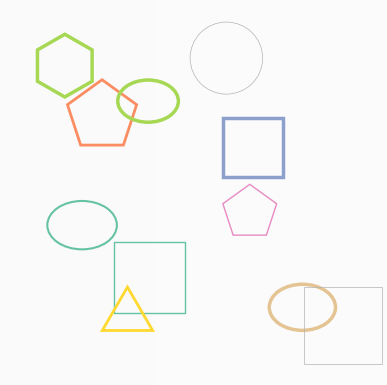[{"shape": "oval", "thickness": 1.5, "radius": 0.45, "center": [0.212, 0.415]}, {"shape": "square", "thickness": 1, "radius": 0.46, "center": [0.386, 0.279]}, {"shape": "pentagon", "thickness": 2, "radius": 0.47, "center": [0.263, 0.699]}, {"shape": "square", "thickness": 2.5, "radius": 0.39, "center": [0.653, 0.617]}, {"shape": "pentagon", "thickness": 1, "radius": 0.36, "center": [0.645, 0.448]}, {"shape": "hexagon", "thickness": 2.5, "radius": 0.41, "center": [0.167, 0.83]}, {"shape": "oval", "thickness": 2.5, "radius": 0.39, "center": [0.382, 0.737]}, {"shape": "triangle", "thickness": 2, "radius": 0.38, "center": [0.329, 0.179]}, {"shape": "oval", "thickness": 2.5, "radius": 0.43, "center": [0.78, 0.202]}, {"shape": "circle", "thickness": 0.5, "radius": 0.47, "center": [0.584, 0.849]}, {"shape": "square", "thickness": 0.5, "radius": 0.5, "center": [0.885, 0.155]}]